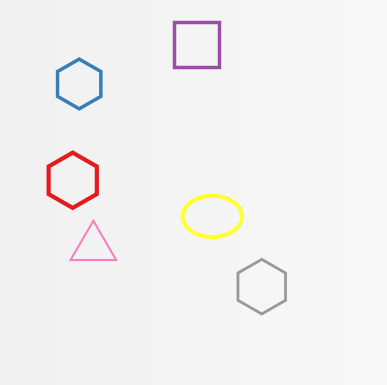[{"shape": "hexagon", "thickness": 3, "radius": 0.36, "center": [0.188, 0.532]}, {"shape": "hexagon", "thickness": 2.5, "radius": 0.32, "center": [0.204, 0.782]}, {"shape": "square", "thickness": 2.5, "radius": 0.29, "center": [0.507, 0.885]}, {"shape": "oval", "thickness": 3, "radius": 0.38, "center": [0.548, 0.438]}, {"shape": "triangle", "thickness": 1.5, "radius": 0.34, "center": [0.241, 0.359]}, {"shape": "hexagon", "thickness": 2, "radius": 0.35, "center": [0.675, 0.255]}]